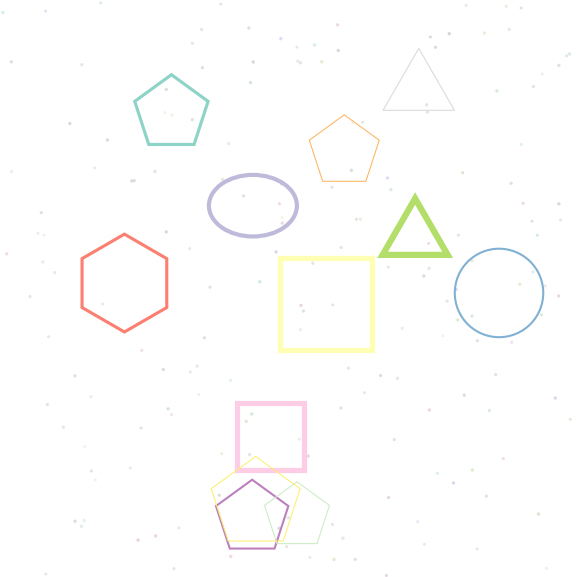[{"shape": "pentagon", "thickness": 1.5, "radius": 0.33, "center": [0.297, 0.803]}, {"shape": "square", "thickness": 2.5, "radius": 0.4, "center": [0.564, 0.473]}, {"shape": "oval", "thickness": 2, "radius": 0.38, "center": [0.438, 0.643]}, {"shape": "hexagon", "thickness": 1.5, "radius": 0.42, "center": [0.215, 0.509]}, {"shape": "circle", "thickness": 1, "radius": 0.38, "center": [0.864, 0.492]}, {"shape": "pentagon", "thickness": 0.5, "radius": 0.32, "center": [0.596, 0.737]}, {"shape": "triangle", "thickness": 3, "radius": 0.33, "center": [0.719, 0.59]}, {"shape": "square", "thickness": 2.5, "radius": 0.29, "center": [0.469, 0.243]}, {"shape": "triangle", "thickness": 0.5, "radius": 0.36, "center": [0.725, 0.844]}, {"shape": "pentagon", "thickness": 1, "radius": 0.33, "center": [0.437, 0.103]}, {"shape": "pentagon", "thickness": 0.5, "radius": 0.3, "center": [0.514, 0.106]}, {"shape": "pentagon", "thickness": 0.5, "radius": 0.4, "center": [0.443, 0.128]}]